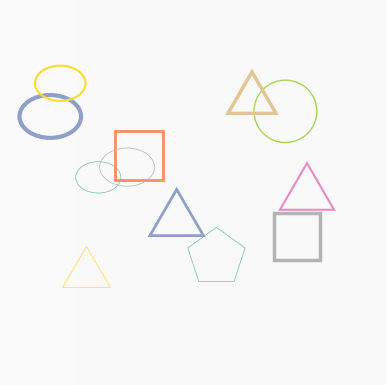[{"shape": "pentagon", "thickness": 0.5, "radius": 0.39, "center": [0.559, 0.332]}, {"shape": "oval", "thickness": 0.5, "radius": 0.29, "center": [0.254, 0.539]}, {"shape": "square", "thickness": 2, "radius": 0.31, "center": [0.358, 0.596]}, {"shape": "triangle", "thickness": 2, "radius": 0.4, "center": [0.456, 0.428]}, {"shape": "oval", "thickness": 3, "radius": 0.4, "center": [0.13, 0.697]}, {"shape": "triangle", "thickness": 1.5, "radius": 0.4, "center": [0.792, 0.495]}, {"shape": "circle", "thickness": 1, "radius": 0.41, "center": [0.737, 0.711]}, {"shape": "oval", "thickness": 1.5, "radius": 0.33, "center": [0.155, 0.784]}, {"shape": "triangle", "thickness": 0.5, "radius": 0.36, "center": [0.223, 0.289]}, {"shape": "triangle", "thickness": 2.5, "radius": 0.36, "center": [0.65, 0.741]}, {"shape": "square", "thickness": 2.5, "radius": 0.3, "center": [0.767, 0.386]}, {"shape": "oval", "thickness": 0.5, "radius": 0.35, "center": [0.328, 0.566]}]